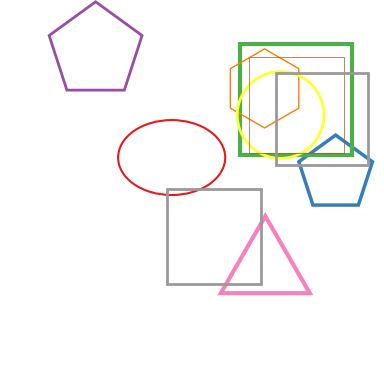[{"shape": "oval", "thickness": 1.5, "radius": 0.7, "center": [0.446, 0.591]}, {"shape": "pentagon", "thickness": 2.5, "radius": 0.5, "center": [0.872, 0.549]}, {"shape": "square", "thickness": 3, "radius": 0.72, "center": [0.769, 0.742]}, {"shape": "pentagon", "thickness": 2, "radius": 0.63, "center": [0.248, 0.869]}, {"shape": "hexagon", "thickness": 1, "radius": 0.51, "center": [0.687, 0.77]}, {"shape": "circle", "thickness": 2, "radius": 0.56, "center": [0.729, 0.701]}, {"shape": "square", "thickness": 0.5, "radius": 0.62, "center": [0.77, 0.728]}, {"shape": "triangle", "thickness": 3, "radius": 0.67, "center": [0.689, 0.305]}, {"shape": "square", "thickness": 2, "radius": 0.61, "center": [0.556, 0.386]}, {"shape": "square", "thickness": 2, "radius": 0.6, "center": [0.835, 0.691]}]